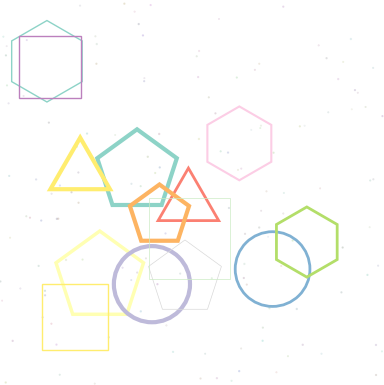[{"shape": "hexagon", "thickness": 1, "radius": 0.53, "center": [0.122, 0.841]}, {"shape": "pentagon", "thickness": 3, "radius": 0.54, "center": [0.356, 0.555]}, {"shape": "pentagon", "thickness": 2.5, "radius": 0.6, "center": [0.259, 0.28]}, {"shape": "circle", "thickness": 3, "radius": 0.49, "center": [0.395, 0.262]}, {"shape": "triangle", "thickness": 2, "radius": 0.45, "center": [0.489, 0.472]}, {"shape": "circle", "thickness": 2, "radius": 0.49, "center": [0.708, 0.301]}, {"shape": "pentagon", "thickness": 3, "radius": 0.4, "center": [0.414, 0.44]}, {"shape": "hexagon", "thickness": 2, "radius": 0.46, "center": [0.797, 0.371]}, {"shape": "hexagon", "thickness": 1.5, "radius": 0.48, "center": [0.622, 0.628]}, {"shape": "pentagon", "thickness": 0.5, "radius": 0.5, "center": [0.48, 0.277]}, {"shape": "square", "thickness": 1, "radius": 0.4, "center": [0.13, 0.827]}, {"shape": "square", "thickness": 0.5, "radius": 0.53, "center": [0.493, 0.381]}, {"shape": "square", "thickness": 1, "radius": 0.43, "center": [0.195, 0.177]}, {"shape": "triangle", "thickness": 3, "radius": 0.45, "center": [0.208, 0.553]}]